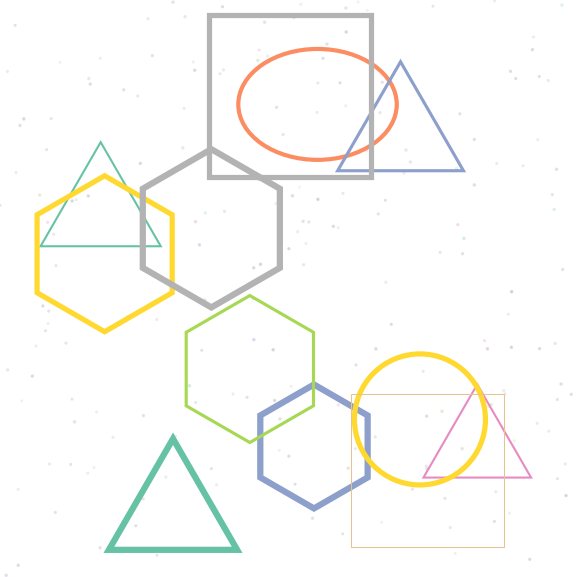[{"shape": "triangle", "thickness": 1, "radius": 0.6, "center": [0.174, 0.633]}, {"shape": "triangle", "thickness": 3, "radius": 0.64, "center": [0.3, 0.111]}, {"shape": "oval", "thickness": 2, "radius": 0.69, "center": [0.55, 0.818]}, {"shape": "triangle", "thickness": 1.5, "radius": 0.63, "center": [0.694, 0.766]}, {"shape": "hexagon", "thickness": 3, "radius": 0.54, "center": [0.544, 0.226]}, {"shape": "triangle", "thickness": 1, "radius": 0.54, "center": [0.826, 0.226]}, {"shape": "hexagon", "thickness": 1.5, "radius": 0.64, "center": [0.433, 0.36]}, {"shape": "circle", "thickness": 2.5, "radius": 0.57, "center": [0.727, 0.273]}, {"shape": "hexagon", "thickness": 2.5, "radius": 0.68, "center": [0.181, 0.56]}, {"shape": "square", "thickness": 0.5, "radius": 0.66, "center": [0.74, 0.185]}, {"shape": "square", "thickness": 2.5, "radius": 0.7, "center": [0.502, 0.834]}, {"shape": "hexagon", "thickness": 3, "radius": 0.69, "center": [0.366, 0.604]}]